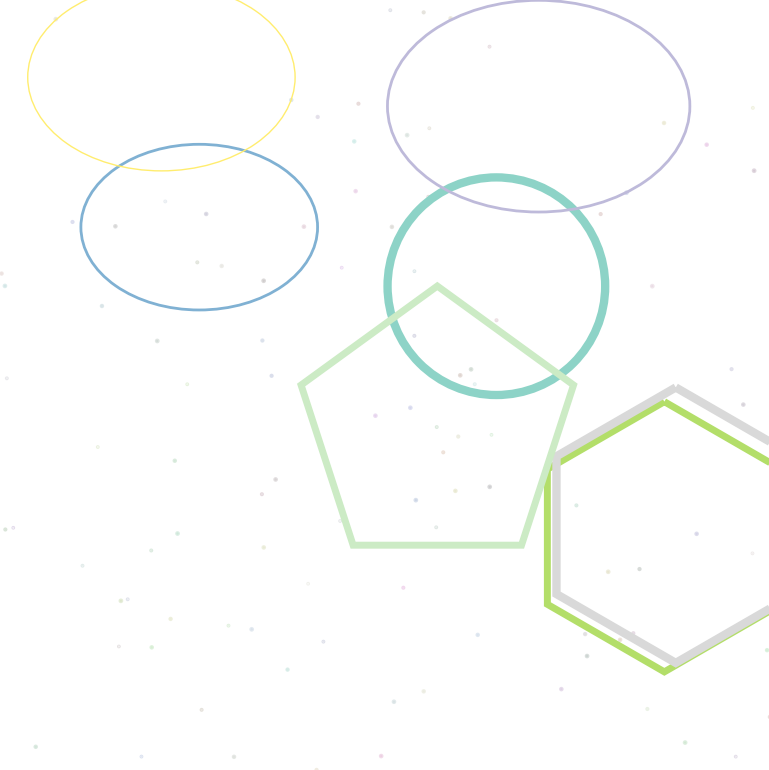[{"shape": "circle", "thickness": 3, "radius": 0.71, "center": [0.645, 0.628]}, {"shape": "oval", "thickness": 1, "radius": 0.98, "center": [0.7, 0.862]}, {"shape": "oval", "thickness": 1, "radius": 0.77, "center": [0.259, 0.705]}, {"shape": "hexagon", "thickness": 2.5, "radius": 0.88, "center": [0.863, 0.303]}, {"shape": "hexagon", "thickness": 3, "radius": 0.89, "center": [0.878, 0.318]}, {"shape": "pentagon", "thickness": 2.5, "radius": 0.93, "center": [0.568, 0.442]}, {"shape": "oval", "thickness": 0.5, "radius": 0.87, "center": [0.21, 0.9]}]